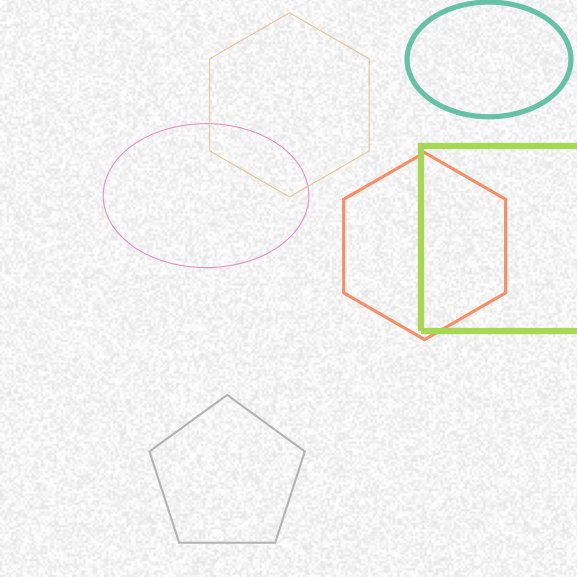[{"shape": "oval", "thickness": 2.5, "radius": 0.71, "center": [0.847, 0.896]}, {"shape": "hexagon", "thickness": 1.5, "radius": 0.81, "center": [0.735, 0.573]}, {"shape": "oval", "thickness": 0.5, "radius": 0.89, "center": [0.357, 0.66]}, {"shape": "square", "thickness": 3, "radius": 0.8, "center": [0.889, 0.586]}, {"shape": "hexagon", "thickness": 0.5, "radius": 0.8, "center": [0.501, 0.818]}, {"shape": "pentagon", "thickness": 1, "radius": 0.71, "center": [0.393, 0.174]}]